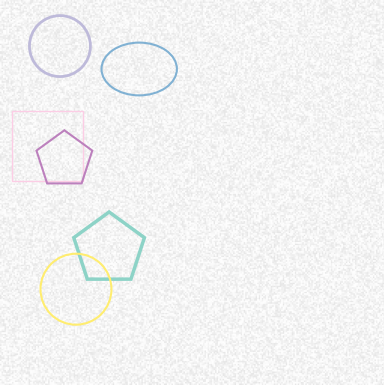[{"shape": "pentagon", "thickness": 2.5, "radius": 0.48, "center": [0.283, 0.353]}, {"shape": "circle", "thickness": 2, "radius": 0.4, "center": [0.156, 0.88]}, {"shape": "oval", "thickness": 1.5, "radius": 0.49, "center": [0.362, 0.821]}, {"shape": "square", "thickness": 1, "radius": 0.46, "center": [0.123, 0.622]}, {"shape": "pentagon", "thickness": 1.5, "radius": 0.38, "center": [0.167, 0.585]}, {"shape": "circle", "thickness": 1.5, "radius": 0.46, "center": [0.197, 0.249]}]